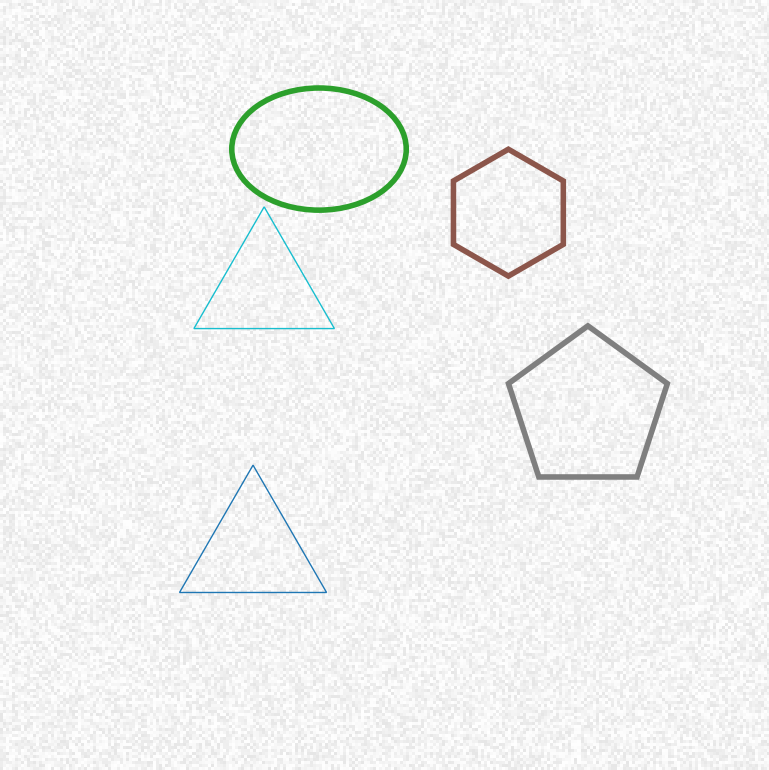[{"shape": "triangle", "thickness": 0.5, "radius": 0.55, "center": [0.329, 0.286]}, {"shape": "oval", "thickness": 2, "radius": 0.57, "center": [0.414, 0.806]}, {"shape": "hexagon", "thickness": 2, "radius": 0.41, "center": [0.66, 0.724]}, {"shape": "pentagon", "thickness": 2, "radius": 0.54, "center": [0.764, 0.468]}, {"shape": "triangle", "thickness": 0.5, "radius": 0.53, "center": [0.343, 0.626]}]